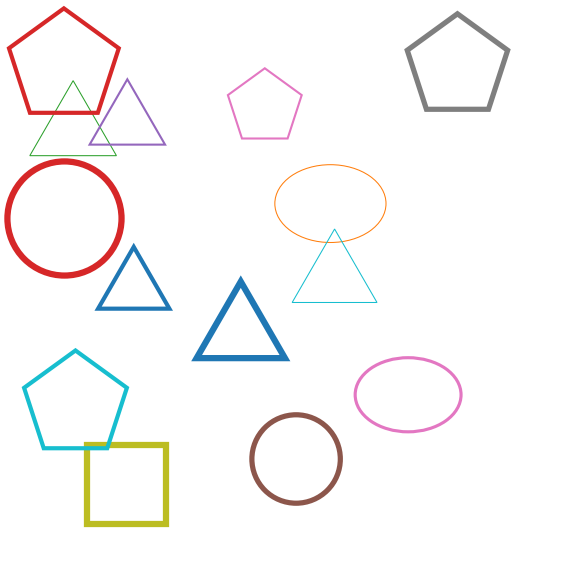[{"shape": "triangle", "thickness": 2, "radius": 0.36, "center": [0.232, 0.5]}, {"shape": "triangle", "thickness": 3, "radius": 0.44, "center": [0.417, 0.423]}, {"shape": "oval", "thickness": 0.5, "radius": 0.48, "center": [0.572, 0.647]}, {"shape": "triangle", "thickness": 0.5, "radius": 0.43, "center": [0.127, 0.773]}, {"shape": "circle", "thickness": 3, "radius": 0.49, "center": [0.112, 0.621]}, {"shape": "pentagon", "thickness": 2, "radius": 0.5, "center": [0.111, 0.885]}, {"shape": "triangle", "thickness": 1, "radius": 0.38, "center": [0.22, 0.786]}, {"shape": "circle", "thickness": 2.5, "radius": 0.38, "center": [0.513, 0.204]}, {"shape": "pentagon", "thickness": 1, "radius": 0.34, "center": [0.459, 0.814]}, {"shape": "oval", "thickness": 1.5, "radius": 0.46, "center": [0.707, 0.316]}, {"shape": "pentagon", "thickness": 2.5, "radius": 0.46, "center": [0.792, 0.884]}, {"shape": "square", "thickness": 3, "radius": 0.34, "center": [0.219, 0.16]}, {"shape": "pentagon", "thickness": 2, "radius": 0.47, "center": [0.131, 0.299]}, {"shape": "triangle", "thickness": 0.5, "radius": 0.42, "center": [0.579, 0.518]}]